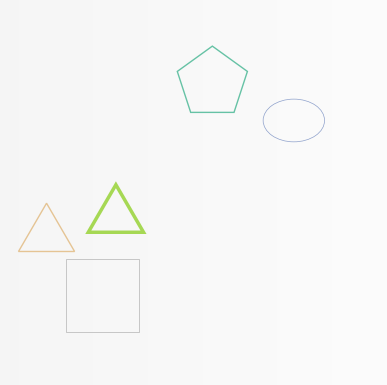[{"shape": "pentagon", "thickness": 1, "radius": 0.48, "center": [0.548, 0.785]}, {"shape": "oval", "thickness": 0.5, "radius": 0.4, "center": [0.758, 0.687]}, {"shape": "triangle", "thickness": 2.5, "radius": 0.41, "center": [0.299, 0.438]}, {"shape": "triangle", "thickness": 1, "radius": 0.42, "center": [0.12, 0.389]}, {"shape": "square", "thickness": 0.5, "radius": 0.47, "center": [0.264, 0.233]}]